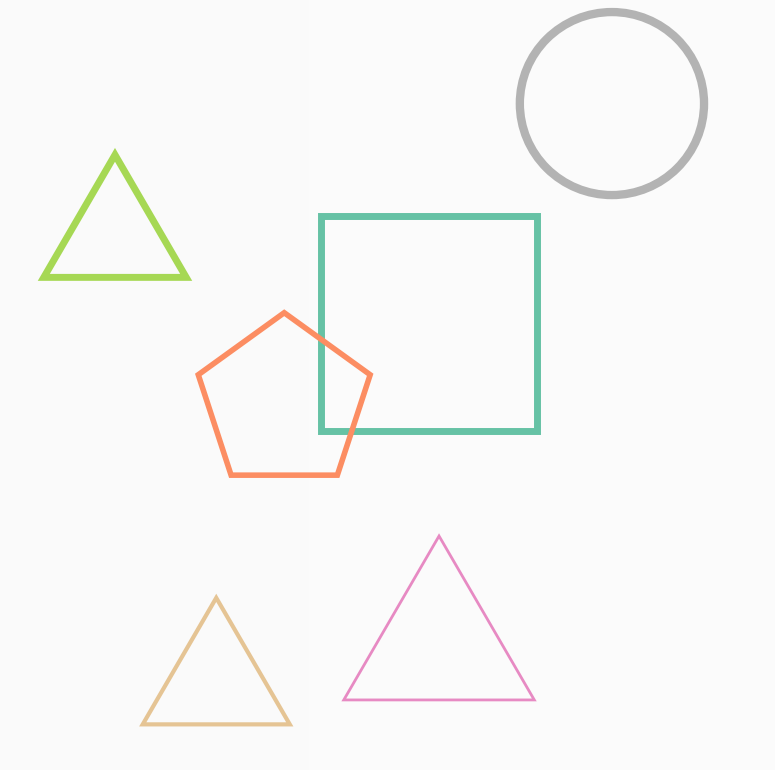[{"shape": "square", "thickness": 2.5, "radius": 0.7, "center": [0.554, 0.58]}, {"shape": "pentagon", "thickness": 2, "radius": 0.58, "center": [0.367, 0.477]}, {"shape": "triangle", "thickness": 1, "radius": 0.71, "center": [0.566, 0.162]}, {"shape": "triangle", "thickness": 2.5, "radius": 0.53, "center": [0.148, 0.693]}, {"shape": "triangle", "thickness": 1.5, "radius": 0.55, "center": [0.279, 0.114]}, {"shape": "circle", "thickness": 3, "radius": 0.59, "center": [0.79, 0.866]}]